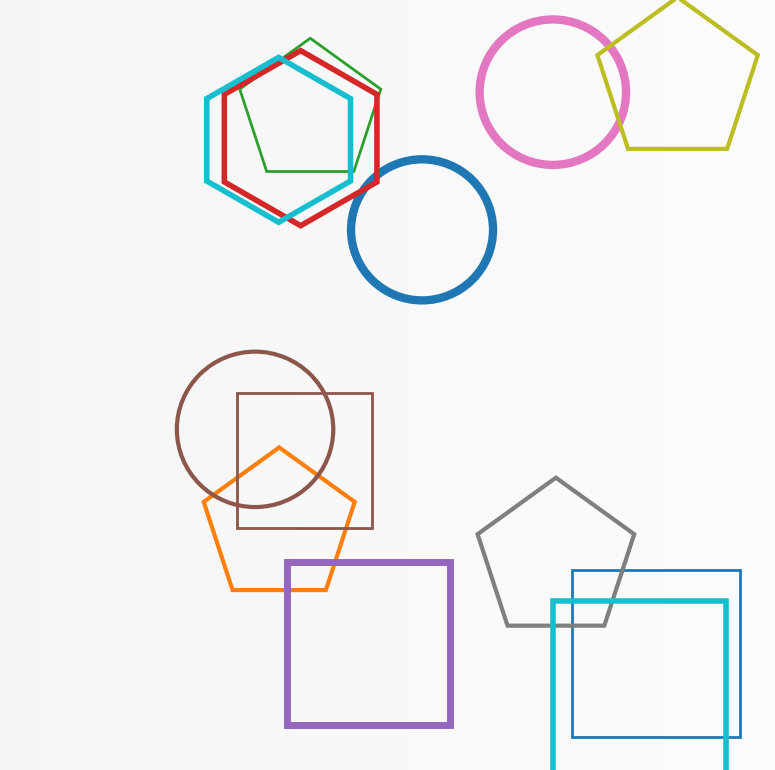[{"shape": "circle", "thickness": 3, "radius": 0.46, "center": [0.545, 0.701]}, {"shape": "square", "thickness": 1, "radius": 0.54, "center": [0.846, 0.151]}, {"shape": "pentagon", "thickness": 1.5, "radius": 0.51, "center": [0.36, 0.317]}, {"shape": "pentagon", "thickness": 1, "radius": 0.48, "center": [0.4, 0.855]}, {"shape": "hexagon", "thickness": 2, "radius": 0.57, "center": [0.388, 0.821]}, {"shape": "square", "thickness": 2.5, "radius": 0.53, "center": [0.475, 0.164]}, {"shape": "circle", "thickness": 1.5, "radius": 0.5, "center": [0.329, 0.442]}, {"shape": "square", "thickness": 1, "radius": 0.44, "center": [0.393, 0.402]}, {"shape": "circle", "thickness": 3, "radius": 0.47, "center": [0.713, 0.88]}, {"shape": "pentagon", "thickness": 1.5, "radius": 0.53, "center": [0.717, 0.273]}, {"shape": "pentagon", "thickness": 1.5, "radius": 0.54, "center": [0.874, 0.895]}, {"shape": "square", "thickness": 2, "radius": 0.56, "center": [0.825, 0.108]}, {"shape": "hexagon", "thickness": 2, "radius": 0.54, "center": [0.36, 0.818]}]